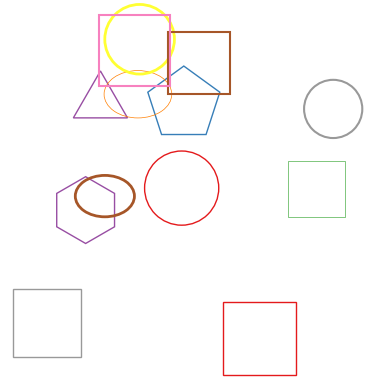[{"shape": "circle", "thickness": 1, "radius": 0.48, "center": [0.472, 0.511]}, {"shape": "square", "thickness": 1, "radius": 0.48, "center": [0.674, 0.12]}, {"shape": "pentagon", "thickness": 1, "radius": 0.49, "center": [0.477, 0.73]}, {"shape": "square", "thickness": 0.5, "radius": 0.37, "center": [0.822, 0.509]}, {"shape": "triangle", "thickness": 1, "radius": 0.41, "center": [0.261, 0.734]}, {"shape": "hexagon", "thickness": 1, "radius": 0.43, "center": [0.222, 0.454]}, {"shape": "oval", "thickness": 0.5, "radius": 0.44, "center": [0.358, 0.755]}, {"shape": "circle", "thickness": 2, "radius": 0.45, "center": [0.363, 0.898]}, {"shape": "oval", "thickness": 2, "radius": 0.38, "center": [0.272, 0.491]}, {"shape": "square", "thickness": 1.5, "radius": 0.4, "center": [0.516, 0.836]}, {"shape": "square", "thickness": 1.5, "radius": 0.46, "center": [0.35, 0.869]}, {"shape": "circle", "thickness": 1.5, "radius": 0.38, "center": [0.865, 0.717]}, {"shape": "square", "thickness": 1, "radius": 0.44, "center": [0.122, 0.161]}]